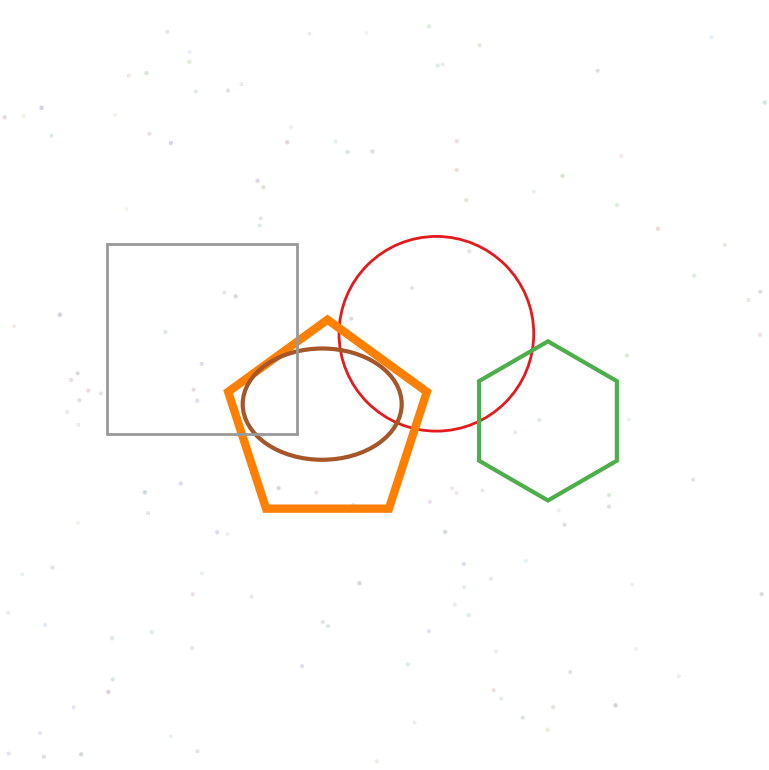[{"shape": "circle", "thickness": 1, "radius": 0.63, "center": [0.567, 0.567]}, {"shape": "hexagon", "thickness": 1.5, "radius": 0.52, "center": [0.712, 0.453]}, {"shape": "pentagon", "thickness": 3, "radius": 0.68, "center": [0.425, 0.449]}, {"shape": "oval", "thickness": 1.5, "radius": 0.52, "center": [0.418, 0.475]}, {"shape": "square", "thickness": 1, "radius": 0.62, "center": [0.262, 0.56]}]